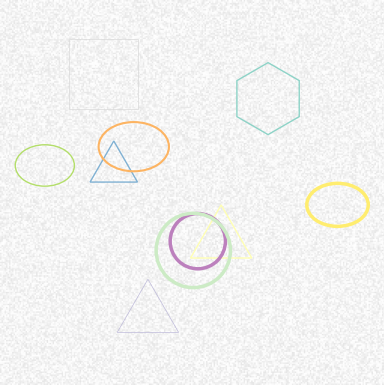[{"shape": "hexagon", "thickness": 1, "radius": 0.47, "center": [0.696, 0.744]}, {"shape": "triangle", "thickness": 1, "radius": 0.46, "center": [0.574, 0.376]}, {"shape": "triangle", "thickness": 0.5, "radius": 0.46, "center": [0.384, 0.183]}, {"shape": "triangle", "thickness": 1, "radius": 0.36, "center": [0.296, 0.563]}, {"shape": "oval", "thickness": 1.5, "radius": 0.46, "center": [0.347, 0.619]}, {"shape": "oval", "thickness": 1, "radius": 0.38, "center": [0.116, 0.57]}, {"shape": "square", "thickness": 0.5, "radius": 0.45, "center": [0.27, 0.808]}, {"shape": "circle", "thickness": 2.5, "radius": 0.36, "center": [0.514, 0.374]}, {"shape": "circle", "thickness": 2.5, "radius": 0.48, "center": [0.502, 0.349]}, {"shape": "oval", "thickness": 2.5, "radius": 0.4, "center": [0.877, 0.468]}]